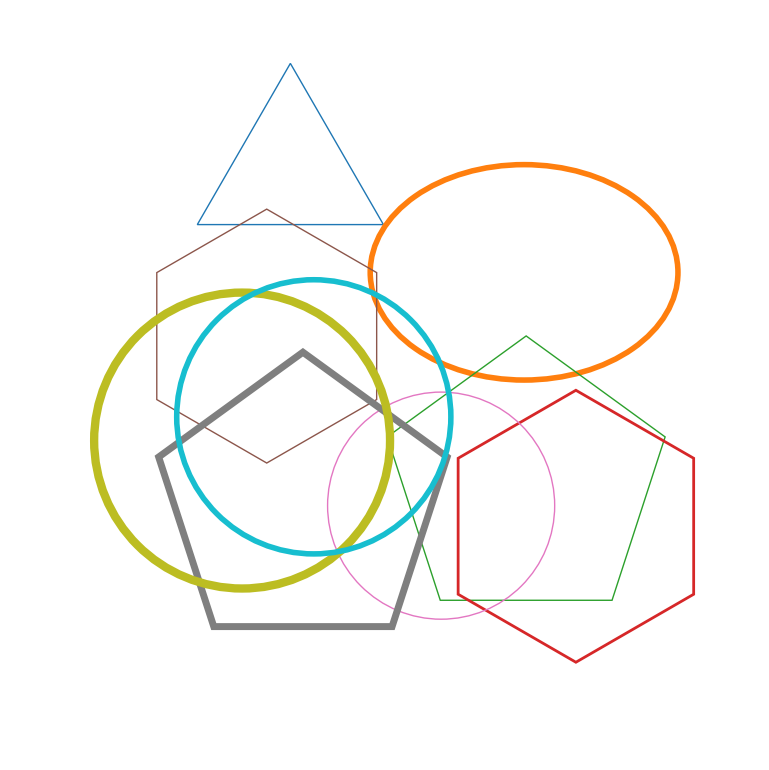[{"shape": "triangle", "thickness": 0.5, "radius": 0.7, "center": [0.377, 0.778]}, {"shape": "oval", "thickness": 2, "radius": 1.0, "center": [0.681, 0.646]}, {"shape": "pentagon", "thickness": 0.5, "radius": 0.95, "center": [0.683, 0.374]}, {"shape": "hexagon", "thickness": 1, "radius": 0.88, "center": [0.748, 0.317]}, {"shape": "hexagon", "thickness": 0.5, "radius": 0.82, "center": [0.346, 0.564]}, {"shape": "circle", "thickness": 0.5, "radius": 0.74, "center": [0.573, 0.343]}, {"shape": "pentagon", "thickness": 2.5, "radius": 0.98, "center": [0.393, 0.346]}, {"shape": "circle", "thickness": 3, "radius": 0.96, "center": [0.314, 0.428]}, {"shape": "circle", "thickness": 2, "radius": 0.89, "center": [0.408, 0.459]}]